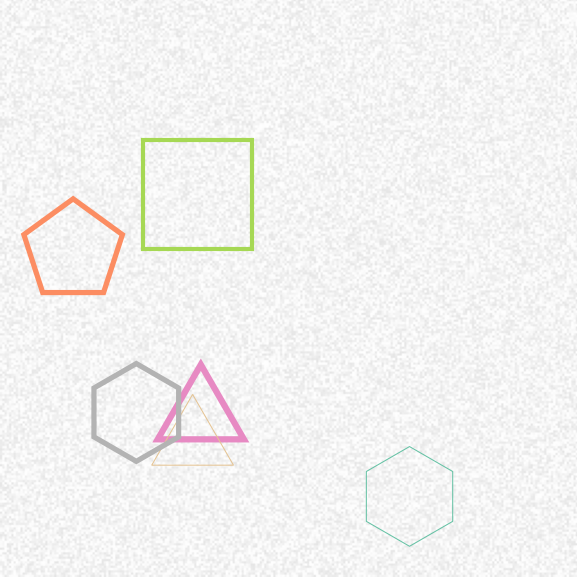[{"shape": "hexagon", "thickness": 0.5, "radius": 0.43, "center": [0.709, 0.14]}, {"shape": "pentagon", "thickness": 2.5, "radius": 0.45, "center": [0.127, 0.565]}, {"shape": "triangle", "thickness": 3, "radius": 0.43, "center": [0.348, 0.281]}, {"shape": "square", "thickness": 2, "radius": 0.47, "center": [0.342, 0.663]}, {"shape": "triangle", "thickness": 0.5, "radius": 0.41, "center": [0.334, 0.234]}, {"shape": "hexagon", "thickness": 2.5, "radius": 0.42, "center": [0.236, 0.285]}]